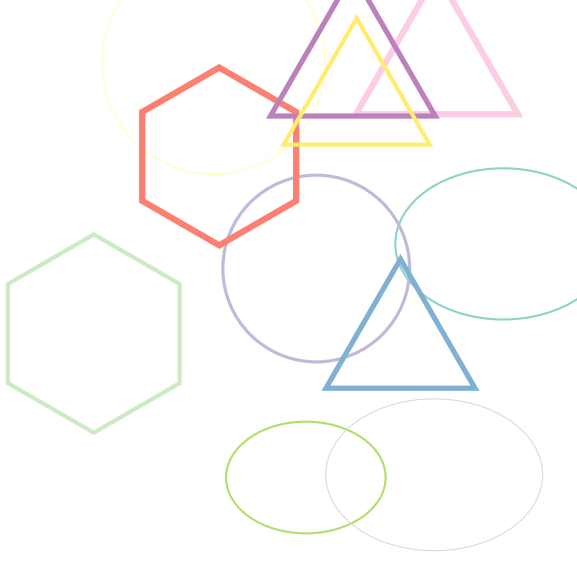[{"shape": "oval", "thickness": 1, "radius": 0.94, "center": [0.872, 0.577]}, {"shape": "circle", "thickness": 0.5, "radius": 0.97, "center": [0.37, 0.89]}, {"shape": "circle", "thickness": 1.5, "radius": 0.81, "center": [0.548, 0.534]}, {"shape": "hexagon", "thickness": 3, "radius": 0.77, "center": [0.38, 0.728]}, {"shape": "triangle", "thickness": 2.5, "radius": 0.75, "center": [0.693, 0.401]}, {"shape": "oval", "thickness": 1, "radius": 0.69, "center": [0.53, 0.172]}, {"shape": "triangle", "thickness": 3, "radius": 0.81, "center": [0.756, 0.882]}, {"shape": "oval", "thickness": 0.5, "radius": 0.94, "center": [0.752, 0.177]}, {"shape": "triangle", "thickness": 2.5, "radius": 0.82, "center": [0.611, 0.881]}, {"shape": "hexagon", "thickness": 2, "radius": 0.86, "center": [0.162, 0.422]}, {"shape": "triangle", "thickness": 2, "radius": 0.73, "center": [0.618, 0.822]}]